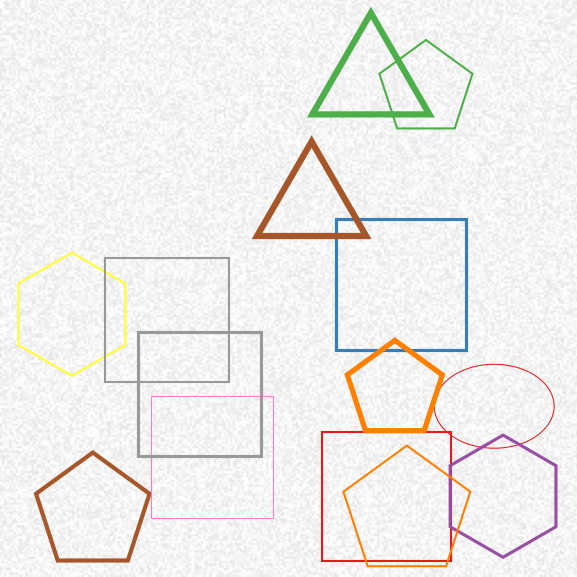[{"shape": "oval", "thickness": 0.5, "radius": 0.52, "center": [0.856, 0.296]}, {"shape": "square", "thickness": 1, "radius": 0.56, "center": [0.669, 0.139]}, {"shape": "square", "thickness": 1.5, "radius": 0.56, "center": [0.695, 0.507]}, {"shape": "pentagon", "thickness": 1, "radius": 0.42, "center": [0.738, 0.845]}, {"shape": "triangle", "thickness": 3, "radius": 0.59, "center": [0.642, 0.86]}, {"shape": "hexagon", "thickness": 1.5, "radius": 0.53, "center": [0.871, 0.14]}, {"shape": "pentagon", "thickness": 2.5, "radius": 0.43, "center": [0.684, 0.323]}, {"shape": "pentagon", "thickness": 1, "radius": 0.58, "center": [0.705, 0.112]}, {"shape": "hexagon", "thickness": 1, "radius": 0.53, "center": [0.124, 0.455]}, {"shape": "triangle", "thickness": 3, "radius": 0.55, "center": [0.54, 0.645]}, {"shape": "pentagon", "thickness": 2, "radius": 0.52, "center": [0.161, 0.112]}, {"shape": "square", "thickness": 0.5, "radius": 0.53, "center": [0.367, 0.207]}, {"shape": "square", "thickness": 1, "radius": 0.54, "center": [0.29, 0.445]}, {"shape": "square", "thickness": 1.5, "radius": 0.54, "center": [0.346, 0.317]}]